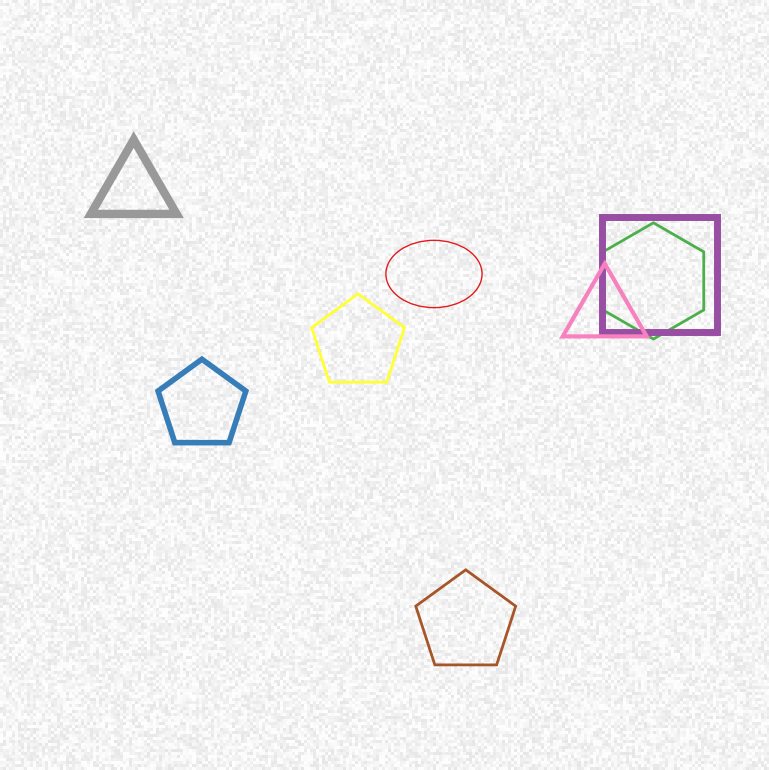[{"shape": "oval", "thickness": 0.5, "radius": 0.31, "center": [0.564, 0.644]}, {"shape": "pentagon", "thickness": 2, "radius": 0.3, "center": [0.262, 0.474]}, {"shape": "hexagon", "thickness": 1, "radius": 0.38, "center": [0.849, 0.635]}, {"shape": "square", "thickness": 2.5, "radius": 0.37, "center": [0.857, 0.644]}, {"shape": "pentagon", "thickness": 1, "radius": 0.32, "center": [0.465, 0.555]}, {"shape": "pentagon", "thickness": 1, "radius": 0.34, "center": [0.605, 0.192]}, {"shape": "triangle", "thickness": 1.5, "radius": 0.31, "center": [0.785, 0.595]}, {"shape": "triangle", "thickness": 3, "radius": 0.32, "center": [0.174, 0.754]}]